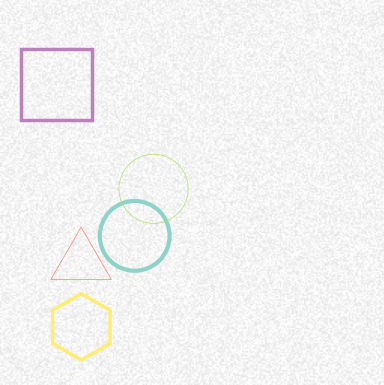[{"shape": "circle", "thickness": 3, "radius": 0.45, "center": [0.35, 0.387]}, {"shape": "triangle", "thickness": 0.5, "radius": 0.45, "center": [0.211, 0.319]}, {"shape": "circle", "thickness": 0.5, "radius": 0.45, "center": [0.399, 0.51]}, {"shape": "square", "thickness": 2.5, "radius": 0.46, "center": [0.147, 0.781]}, {"shape": "hexagon", "thickness": 2.5, "radius": 0.43, "center": [0.211, 0.151]}]